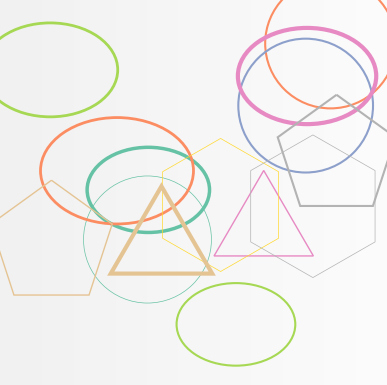[{"shape": "circle", "thickness": 0.5, "radius": 0.83, "center": [0.381, 0.378]}, {"shape": "oval", "thickness": 2.5, "radius": 0.79, "center": [0.383, 0.507]}, {"shape": "oval", "thickness": 2, "radius": 0.99, "center": [0.302, 0.556]}, {"shape": "circle", "thickness": 1.5, "radius": 0.84, "center": [0.853, 0.887]}, {"shape": "circle", "thickness": 1.5, "radius": 0.87, "center": [0.789, 0.726]}, {"shape": "oval", "thickness": 3, "radius": 0.89, "center": [0.792, 0.803]}, {"shape": "triangle", "thickness": 1, "radius": 0.74, "center": [0.681, 0.409]}, {"shape": "oval", "thickness": 1.5, "radius": 0.77, "center": [0.609, 0.157]}, {"shape": "oval", "thickness": 2, "radius": 0.87, "center": [0.13, 0.819]}, {"shape": "hexagon", "thickness": 0.5, "radius": 0.86, "center": [0.569, 0.468]}, {"shape": "triangle", "thickness": 3, "radius": 0.76, "center": [0.417, 0.365]}, {"shape": "pentagon", "thickness": 1, "radius": 0.82, "center": [0.133, 0.367]}, {"shape": "hexagon", "thickness": 0.5, "radius": 0.93, "center": [0.807, 0.464]}, {"shape": "pentagon", "thickness": 1.5, "radius": 0.8, "center": [0.869, 0.594]}]